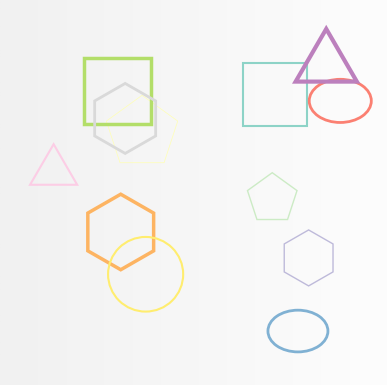[{"shape": "square", "thickness": 1.5, "radius": 0.41, "center": [0.71, 0.755]}, {"shape": "pentagon", "thickness": 0.5, "radius": 0.48, "center": [0.367, 0.656]}, {"shape": "hexagon", "thickness": 1, "radius": 0.36, "center": [0.796, 0.33]}, {"shape": "oval", "thickness": 2, "radius": 0.4, "center": [0.878, 0.738]}, {"shape": "oval", "thickness": 2, "radius": 0.39, "center": [0.769, 0.14]}, {"shape": "hexagon", "thickness": 2.5, "radius": 0.49, "center": [0.312, 0.397]}, {"shape": "square", "thickness": 2.5, "radius": 0.43, "center": [0.302, 0.763]}, {"shape": "triangle", "thickness": 1.5, "radius": 0.35, "center": [0.138, 0.555]}, {"shape": "hexagon", "thickness": 2, "radius": 0.45, "center": [0.323, 0.692]}, {"shape": "triangle", "thickness": 3, "radius": 0.46, "center": [0.842, 0.834]}, {"shape": "pentagon", "thickness": 1, "radius": 0.34, "center": [0.703, 0.484]}, {"shape": "circle", "thickness": 1.5, "radius": 0.48, "center": [0.376, 0.288]}]